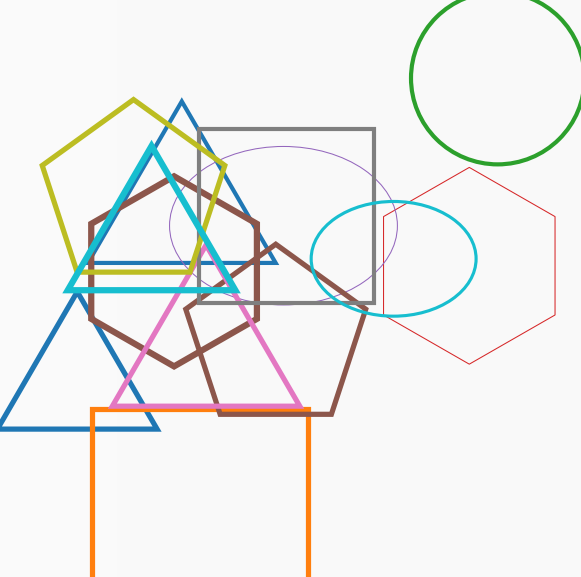[{"shape": "triangle", "thickness": 2.5, "radius": 0.79, "center": [0.133, 0.335]}, {"shape": "triangle", "thickness": 2, "radius": 0.93, "center": [0.313, 0.637]}, {"shape": "square", "thickness": 2.5, "radius": 0.93, "center": [0.343, 0.105]}, {"shape": "circle", "thickness": 2, "radius": 0.75, "center": [0.856, 0.864]}, {"shape": "hexagon", "thickness": 0.5, "radius": 0.85, "center": [0.807, 0.539]}, {"shape": "oval", "thickness": 0.5, "radius": 0.98, "center": [0.488, 0.608]}, {"shape": "pentagon", "thickness": 2.5, "radius": 0.81, "center": [0.474, 0.413]}, {"shape": "hexagon", "thickness": 3, "radius": 0.82, "center": [0.299, 0.529]}, {"shape": "triangle", "thickness": 2.5, "radius": 0.93, "center": [0.355, 0.389]}, {"shape": "square", "thickness": 2, "radius": 0.75, "center": [0.493, 0.625]}, {"shape": "pentagon", "thickness": 2.5, "radius": 0.83, "center": [0.23, 0.662]}, {"shape": "triangle", "thickness": 3, "radius": 0.83, "center": [0.261, 0.58]}, {"shape": "oval", "thickness": 1.5, "radius": 0.71, "center": [0.677, 0.551]}]